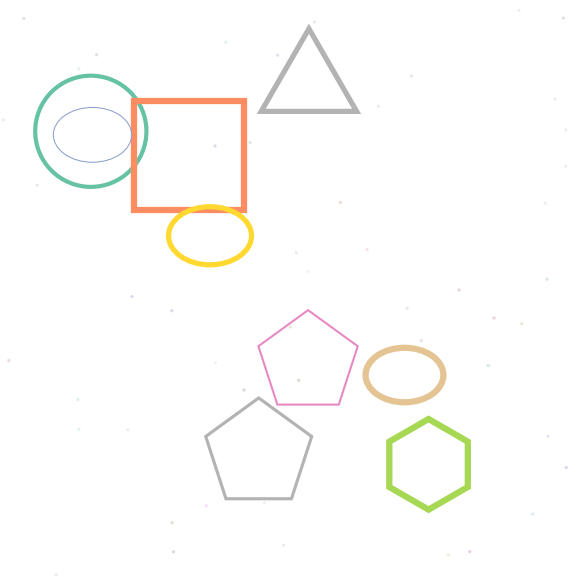[{"shape": "circle", "thickness": 2, "radius": 0.48, "center": [0.157, 0.772]}, {"shape": "square", "thickness": 3, "radius": 0.47, "center": [0.327, 0.73]}, {"shape": "oval", "thickness": 0.5, "radius": 0.34, "center": [0.16, 0.766]}, {"shape": "pentagon", "thickness": 1, "radius": 0.45, "center": [0.533, 0.372]}, {"shape": "hexagon", "thickness": 3, "radius": 0.39, "center": [0.742, 0.195]}, {"shape": "oval", "thickness": 2.5, "radius": 0.36, "center": [0.364, 0.591]}, {"shape": "oval", "thickness": 3, "radius": 0.34, "center": [0.7, 0.35]}, {"shape": "pentagon", "thickness": 1.5, "radius": 0.48, "center": [0.448, 0.214]}, {"shape": "triangle", "thickness": 2.5, "radius": 0.48, "center": [0.535, 0.854]}]